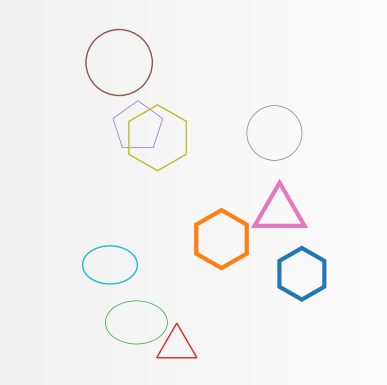[{"shape": "hexagon", "thickness": 3, "radius": 0.33, "center": [0.779, 0.289]}, {"shape": "hexagon", "thickness": 3, "radius": 0.38, "center": [0.572, 0.379]}, {"shape": "oval", "thickness": 0.5, "radius": 0.4, "center": [0.352, 0.162]}, {"shape": "triangle", "thickness": 1, "radius": 0.3, "center": [0.456, 0.101]}, {"shape": "pentagon", "thickness": 0.5, "radius": 0.34, "center": [0.356, 0.671]}, {"shape": "circle", "thickness": 1, "radius": 0.43, "center": [0.307, 0.838]}, {"shape": "triangle", "thickness": 3, "radius": 0.37, "center": [0.722, 0.451]}, {"shape": "circle", "thickness": 0.5, "radius": 0.36, "center": [0.708, 0.655]}, {"shape": "hexagon", "thickness": 1, "radius": 0.43, "center": [0.407, 0.642]}, {"shape": "oval", "thickness": 1, "radius": 0.35, "center": [0.284, 0.312]}]